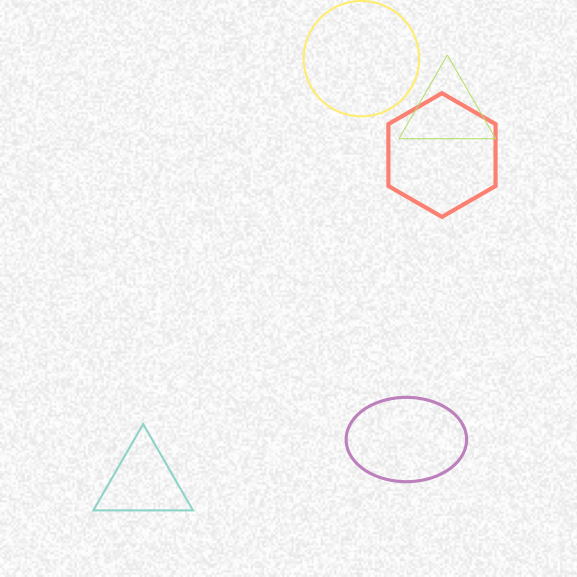[{"shape": "triangle", "thickness": 1, "radius": 0.5, "center": [0.248, 0.165]}, {"shape": "hexagon", "thickness": 2, "radius": 0.54, "center": [0.765, 0.731]}, {"shape": "triangle", "thickness": 0.5, "radius": 0.48, "center": [0.775, 0.807]}, {"shape": "oval", "thickness": 1.5, "radius": 0.52, "center": [0.704, 0.238]}, {"shape": "circle", "thickness": 1, "radius": 0.5, "center": [0.626, 0.898]}]